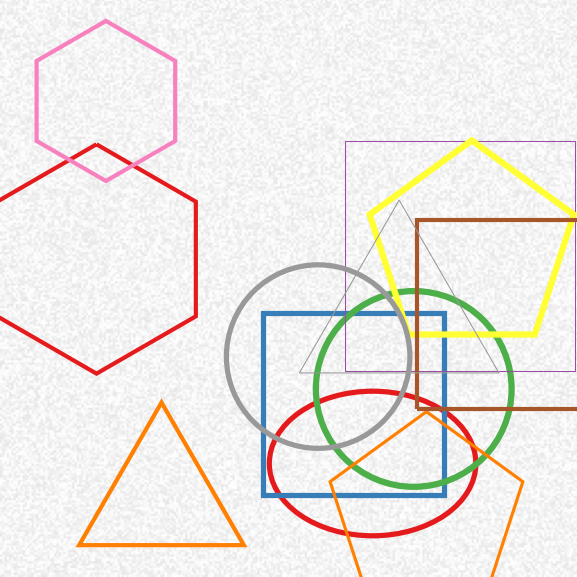[{"shape": "hexagon", "thickness": 2, "radius": 0.99, "center": [0.167, 0.551]}, {"shape": "oval", "thickness": 2.5, "radius": 0.89, "center": [0.645, 0.197]}, {"shape": "square", "thickness": 2.5, "radius": 0.79, "center": [0.612, 0.299]}, {"shape": "circle", "thickness": 3, "radius": 0.85, "center": [0.716, 0.326]}, {"shape": "square", "thickness": 0.5, "radius": 0.99, "center": [0.797, 0.556]}, {"shape": "triangle", "thickness": 2, "radius": 0.82, "center": [0.28, 0.137]}, {"shape": "pentagon", "thickness": 1.5, "radius": 0.88, "center": [0.738, 0.111]}, {"shape": "pentagon", "thickness": 3, "radius": 0.93, "center": [0.817, 0.57]}, {"shape": "square", "thickness": 2, "radius": 0.82, "center": [0.886, 0.455]}, {"shape": "hexagon", "thickness": 2, "radius": 0.69, "center": [0.183, 0.824]}, {"shape": "circle", "thickness": 2.5, "radius": 0.79, "center": [0.551, 0.382]}, {"shape": "triangle", "thickness": 0.5, "radius": 1.0, "center": [0.691, 0.453]}]